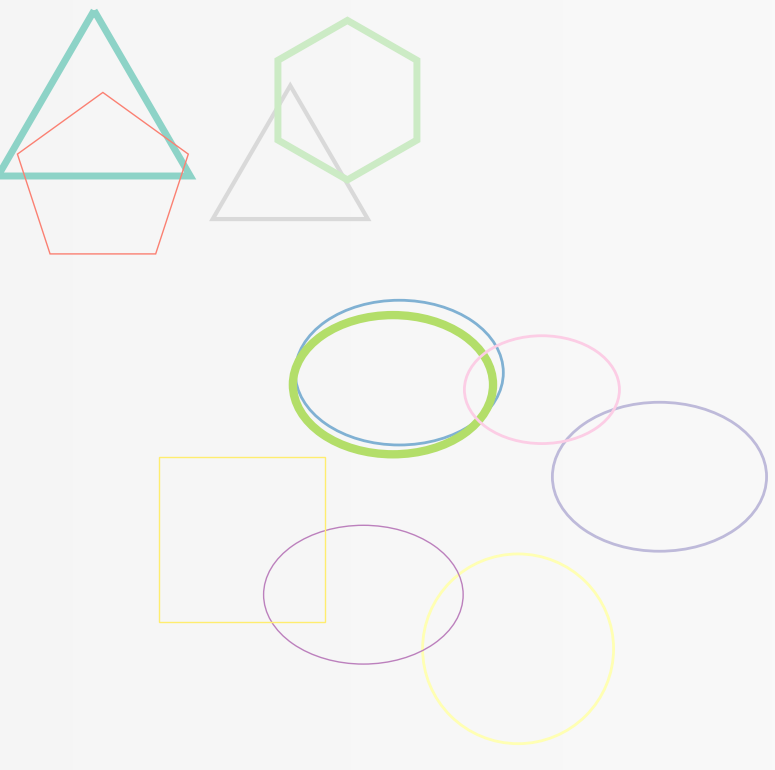[{"shape": "triangle", "thickness": 2.5, "radius": 0.72, "center": [0.121, 0.843]}, {"shape": "circle", "thickness": 1, "radius": 0.62, "center": [0.668, 0.157]}, {"shape": "oval", "thickness": 1, "radius": 0.69, "center": [0.851, 0.381]}, {"shape": "pentagon", "thickness": 0.5, "radius": 0.58, "center": [0.133, 0.764]}, {"shape": "oval", "thickness": 1, "radius": 0.67, "center": [0.515, 0.516]}, {"shape": "oval", "thickness": 3, "radius": 0.65, "center": [0.507, 0.5]}, {"shape": "oval", "thickness": 1, "radius": 0.5, "center": [0.699, 0.494]}, {"shape": "triangle", "thickness": 1.5, "radius": 0.58, "center": [0.375, 0.773]}, {"shape": "oval", "thickness": 0.5, "radius": 0.64, "center": [0.469, 0.228]}, {"shape": "hexagon", "thickness": 2.5, "radius": 0.52, "center": [0.448, 0.87]}, {"shape": "square", "thickness": 0.5, "radius": 0.53, "center": [0.313, 0.299]}]